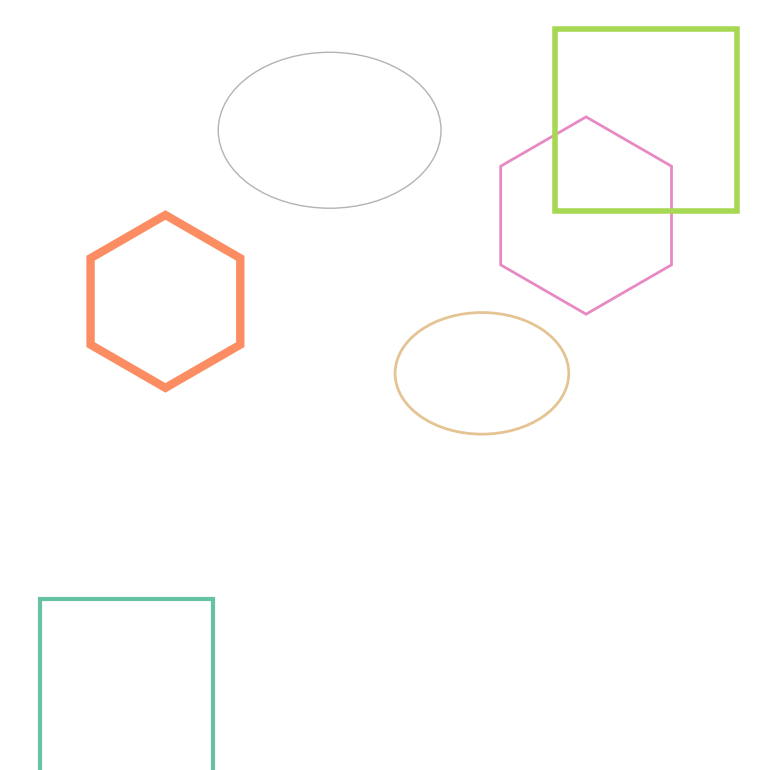[{"shape": "square", "thickness": 1.5, "radius": 0.56, "center": [0.164, 0.11]}, {"shape": "hexagon", "thickness": 3, "radius": 0.56, "center": [0.215, 0.609]}, {"shape": "hexagon", "thickness": 1, "radius": 0.64, "center": [0.761, 0.72]}, {"shape": "square", "thickness": 2, "radius": 0.59, "center": [0.838, 0.844]}, {"shape": "oval", "thickness": 1, "radius": 0.56, "center": [0.626, 0.515]}, {"shape": "oval", "thickness": 0.5, "radius": 0.72, "center": [0.428, 0.831]}]